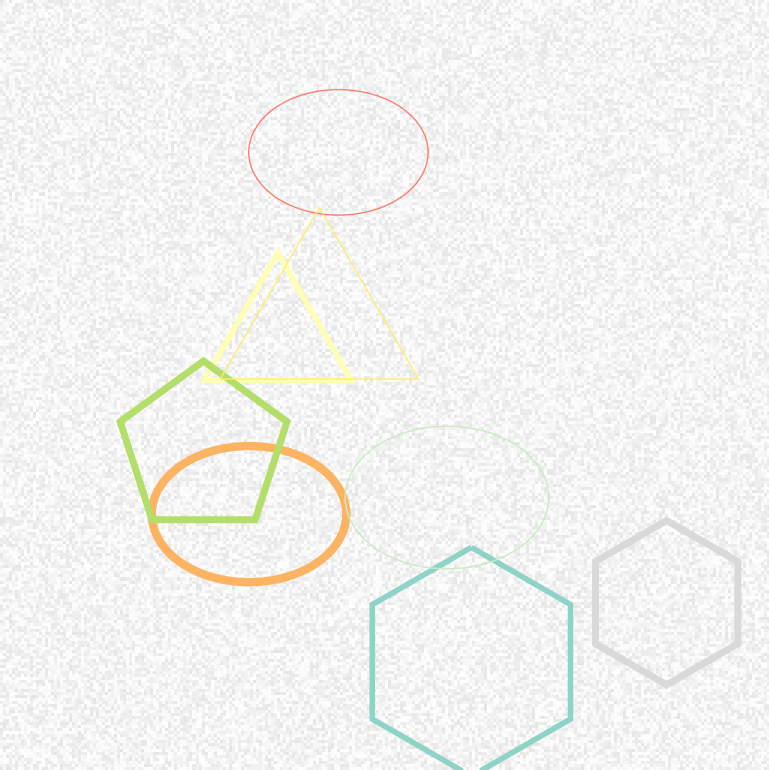[{"shape": "hexagon", "thickness": 2, "radius": 0.74, "center": [0.612, 0.141]}, {"shape": "triangle", "thickness": 2, "radius": 0.55, "center": [0.361, 0.561]}, {"shape": "oval", "thickness": 0.5, "radius": 0.58, "center": [0.44, 0.802]}, {"shape": "oval", "thickness": 3, "radius": 0.63, "center": [0.323, 0.332]}, {"shape": "pentagon", "thickness": 2.5, "radius": 0.57, "center": [0.264, 0.417]}, {"shape": "hexagon", "thickness": 2.5, "radius": 0.53, "center": [0.866, 0.217]}, {"shape": "oval", "thickness": 0.5, "radius": 0.66, "center": [0.58, 0.354]}, {"shape": "triangle", "thickness": 0.5, "radius": 0.74, "center": [0.415, 0.582]}]